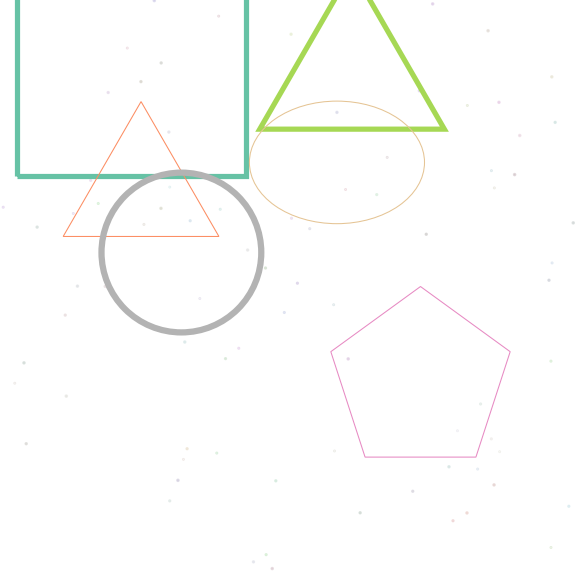[{"shape": "square", "thickness": 2.5, "radius": 0.99, "center": [0.227, 0.892]}, {"shape": "triangle", "thickness": 0.5, "radius": 0.78, "center": [0.244, 0.668]}, {"shape": "pentagon", "thickness": 0.5, "radius": 0.82, "center": [0.728, 0.34]}, {"shape": "triangle", "thickness": 2.5, "radius": 0.92, "center": [0.61, 0.868]}, {"shape": "oval", "thickness": 0.5, "radius": 0.76, "center": [0.583, 0.718]}, {"shape": "circle", "thickness": 3, "radius": 0.69, "center": [0.314, 0.562]}]